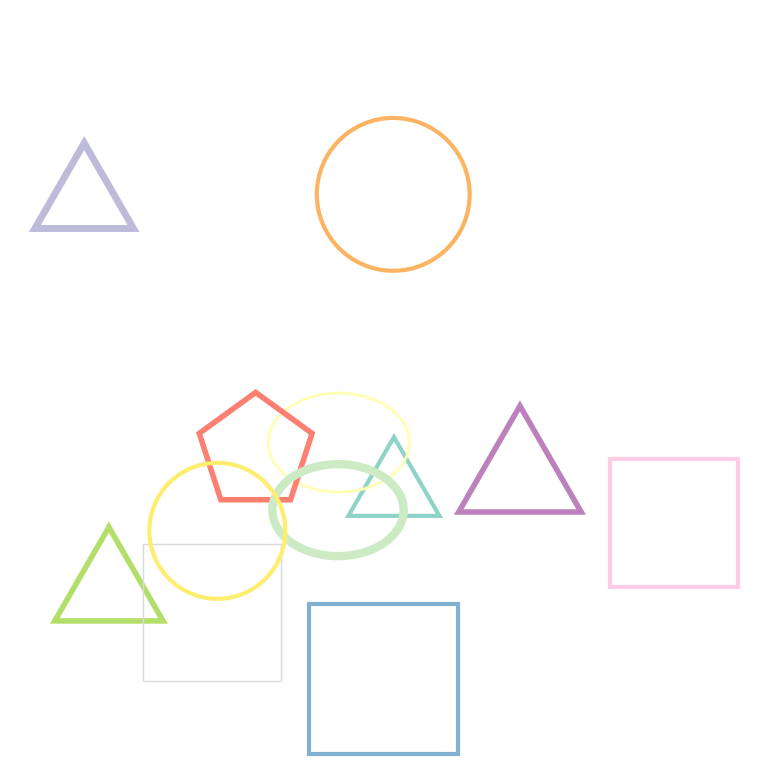[{"shape": "triangle", "thickness": 1.5, "radius": 0.34, "center": [0.512, 0.364]}, {"shape": "oval", "thickness": 1, "radius": 0.46, "center": [0.44, 0.425]}, {"shape": "triangle", "thickness": 2.5, "radius": 0.37, "center": [0.109, 0.74]}, {"shape": "pentagon", "thickness": 2, "radius": 0.39, "center": [0.332, 0.413]}, {"shape": "square", "thickness": 1.5, "radius": 0.49, "center": [0.498, 0.118]}, {"shape": "circle", "thickness": 1.5, "radius": 0.5, "center": [0.511, 0.748]}, {"shape": "triangle", "thickness": 2, "radius": 0.41, "center": [0.141, 0.234]}, {"shape": "square", "thickness": 1.5, "radius": 0.42, "center": [0.875, 0.321]}, {"shape": "square", "thickness": 0.5, "radius": 0.45, "center": [0.276, 0.204]}, {"shape": "triangle", "thickness": 2, "radius": 0.46, "center": [0.675, 0.381]}, {"shape": "oval", "thickness": 3, "radius": 0.43, "center": [0.439, 0.337]}, {"shape": "circle", "thickness": 1.5, "radius": 0.44, "center": [0.282, 0.311]}]